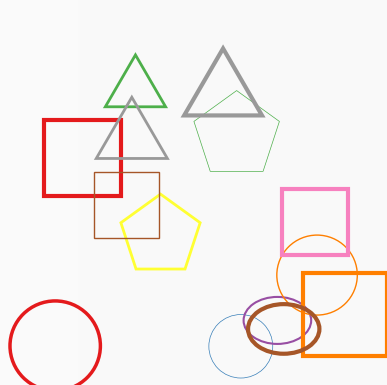[{"shape": "circle", "thickness": 2.5, "radius": 0.58, "center": [0.142, 0.102]}, {"shape": "square", "thickness": 3, "radius": 0.49, "center": [0.213, 0.591]}, {"shape": "circle", "thickness": 0.5, "radius": 0.41, "center": [0.621, 0.101]}, {"shape": "pentagon", "thickness": 0.5, "radius": 0.58, "center": [0.611, 0.649]}, {"shape": "triangle", "thickness": 2, "radius": 0.45, "center": [0.35, 0.768]}, {"shape": "oval", "thickness": 1.5, "radius": 0.44, "center": [0.716, 0.168]}, {"shape": "square", "thickness": 3, "radius": 0.54, "center": [0.89, 0.184]}, {"shape": "circle", "thickness": 1, "radius": 0.52, "center": [0.818, 0.286]}, {"shape": "pentagon", "thickness": 2, "radius": 0.54, "center": [0.414, 0.388]}, {"shape": "square", "thickness": 1, "radius": 0.42, "center": [0.327, 0.468]}, {"shape": "oval", "thickness": 3, "radius": 0.46, "center": [0.732, 0.146]}, {"shape": "square", "thickness": 3, "radius": 0.43, "center": [0.813, 0.422]}, {"shape": "triangle", "thickness": 2, "radius": 0.53, "center": [0.34, 0.641]}, {"shape": "triangle", "thickness": 3, "radius": 0.58, "center": [0.576, 0.758]}]